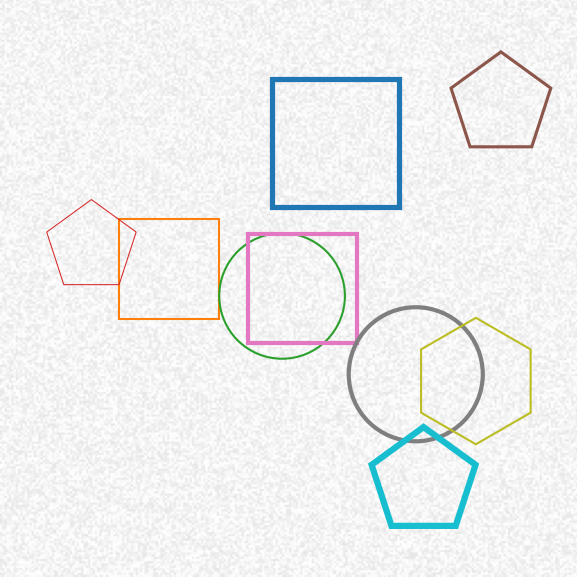[{"shape": "square", "thickness": 2.5, "radius": 0.55, "center": [0.581, 0.752]}, {"shape": "square", "thickness": 1, "radius": 0.43, "center": [0.292, 0.533]}, {"shape": "circle", "thickness": 1, "radius": 0.54, "center": [0.488, 0.487]}, {"shape": "pentagon", "thickness": 0.5, "radius": 0.41, "center": [0.158, 0.572]}, {"shape": "pentagon", "thickness": 1.5, "radius": 0.45, "center": [0.867, 0.818]}, {"shape": "square", "thickness": 2, "radius": 0.47, "center": [0.524, 0.5]}, {"shape": "circle", "thickness": 2, "radius": 0.58, "center": [0.72, 0.351]}, {"shape": "hexagon", "thickness": 1, "radius": 0.55, "center": [0.824, 0.339]}, {"shape": "pentagon", "thickness": 3, "radius": 0.47, "center": [0.733, 0.165]}]